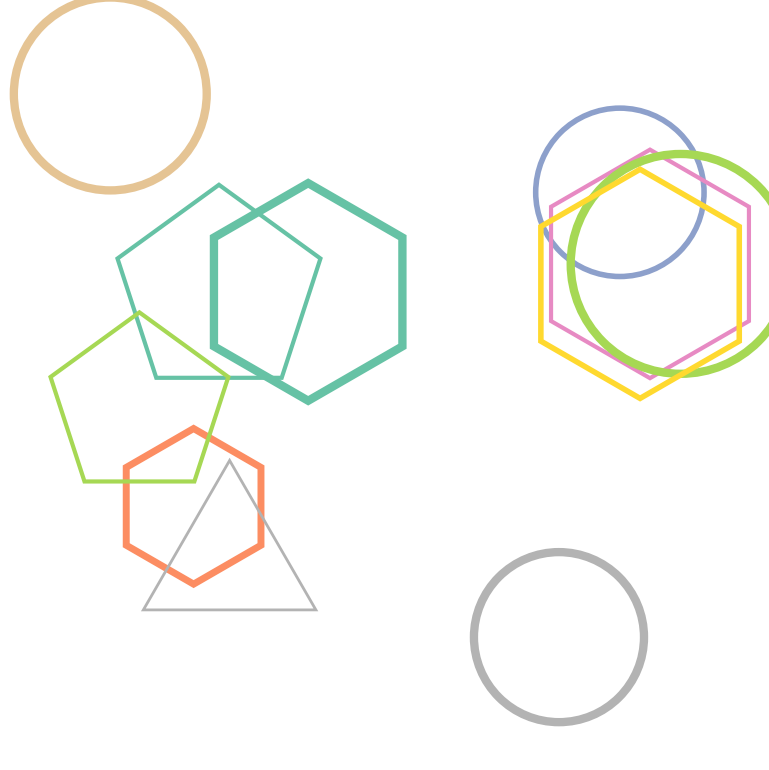[{"shape": "hexagon", "thickness": 3, "radius": 0.71, "center": [0.4, 0.621]}, {"shape": "pentagon", "thickness": 1.5, "radius": 0.69, "center": [0.284, 0.621]}, {"shape": "hexagon", "thickness": 2.5, "radius": 0.51, "center": [0.251, 0.342]}, {"shape": "circle", "thickness": 2, "radius": 0.55, "center": [0.805, 0.75]}, {"shape": "hexagon", "thickness": 1.5, "radius": 0.74, "center": [0.844, 0.657]}, {"shape": "pentagon", "thickness": 1.5, "radius": 0.61, "center": [0.181, 0.473]}, {"shape": "circle", "thickness": 3, "radius": 0.71, "center": [0.884, 0.657]}, {"shape": "hexagon", "thickness": 2, "radius": 0.74, "center": [0.831, 0.631]}, {"shape": "circle", "thickness": 3, "radius": 0.63, "center": [0.143, 0.878]}, {"shape": "circle", "thickness": 3, "radius": 0.55, "center": [0.726, 0.173]}, {"shape": "triangle", "thickness": 1, "radius": 0.65, "center": [0.298, 0.273]}]